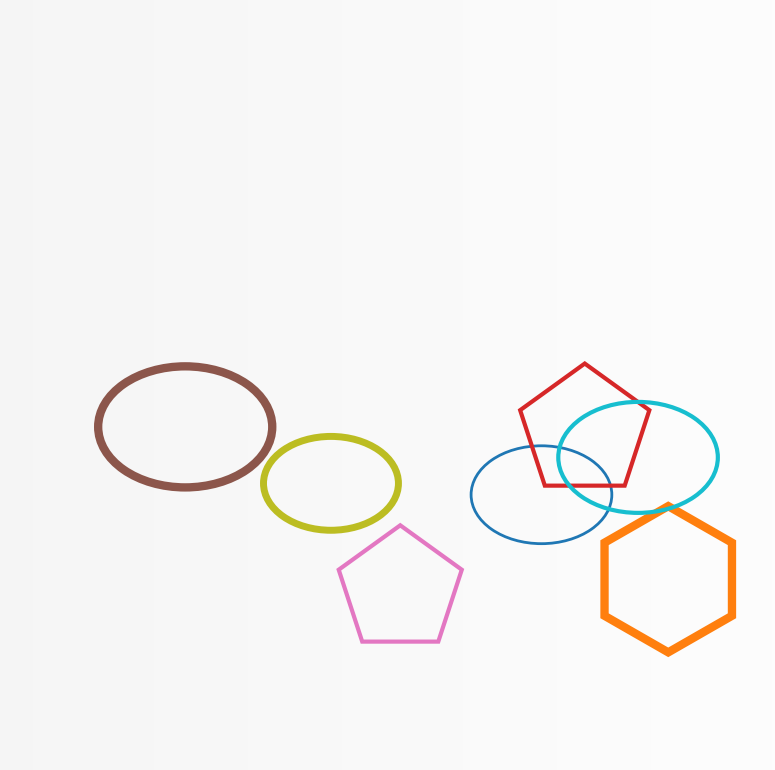[{"shape": "oval", "thickness": 1, "radius": 0.45, "center": [0.699, 0.357]}, {"shape": "hexagon", "thickness": 3, "radius": 0.47, "center": [0.862, 0.248]}, {"shape": "pentagon", "thickness": 1.5, "radius": 0.44, "center": [0.755, 0.44]}, {"shape": "oval", "thickness": 3, "radius": 0.56, "center": [0.239, 0.446]}, {"shape": "pentagon", "thickness": 1.5, "radius": 0.42, "center": [0.516, 0.234]}, {"shape": "oval", "thickness": 2.5, "radius": 0.44, "center": [0.427, 0.372]}, {"shape": "oval", "thickness": 1.5, "radius": 0.51, "center": [0.823, 0.406]}]